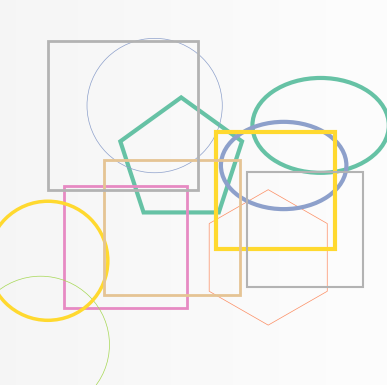[{"shape": "pentagon", "thickness": 3, "radius": 0.83, "center": [0.468, 0.582]}, {"shape": "oval", "thickness": 3, "radius": 0.88, "center": [0.827, 0.674]}, {"shape": "hexagon", "thickness": 0.5, "radius": 0.88, "center": [0.692, 0.331]}, {"shape": "oval", "thickness": 3, "radius": 0.81, "center": [0.732, 0.57]}, {"shape": "circle", "thickness": 0.5, "radius": 0.87, "center": [0.399, 0.726]}, {"shape": "square", "thickness": 2, "radius": 0.8, "center": [0.325, 0.358]}, {"shape": "circle", "thickness": 0.5, "radius": 0.89, "center": [0.105, 0.105]}, {"shape": "square", "thickness": 3, "radius": 0.76, "center": [0.711, 0.505]}, {"shape": "circle", "thickness": 2.5, "radius": 0.77, "center": [0.124, 0.323]}, {"shape": "square", "thickness": 2, "radius": 0.88, "center": [0.445, 0.41]}, {"shape": "square", "thickness": 1.5, "radius": 0.75, "center": [0.787, 0.404]}, {"shape": "square", "thickness": 2, "radius": 0.96, "center": [0.318, 0.7]}]